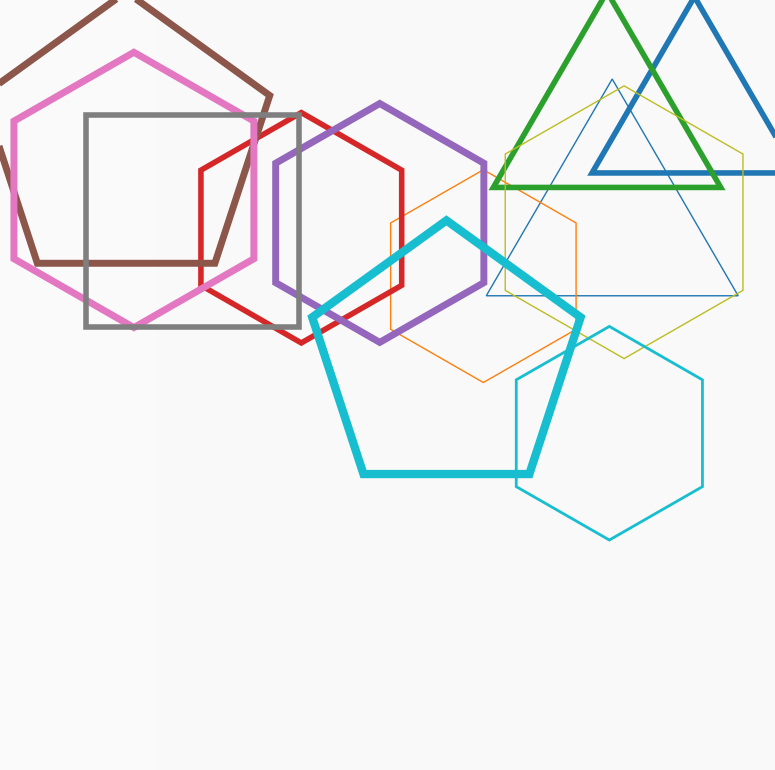[{"shape": "triangle", "thickness": 2, "radius": 0.76, "center": [0.896, 0.852]}, {"shape": "triangle", "thickness": 0.5, "radius": 0.94, "center": [0.79, 0.71]}, {"shape": "hexagon", "thickness": 0.5, "radius": 0.69, "center": [0.624, 0.641]}, {"shape": "triangle", "thickness": 2, "radius": 0.85, "center": [0.783, 0.841]}, {"shape": "hexagon", "thickness": 2, "radius": 0.75, "center": [0.389, 0.704]}, {"shape": "hexagon", "thickness": 2.5, "radius": 0.78, "center": [0.49, 0.71]}, {"shape": "pentagon", "thickness": 2.5, "radius": 0.97, "center": [0.163, 0.816]}, {"shape": "hexagon", "thickness": 2.5, "radius": 0.89, "center": [0.173, 0.753]}, {"shape": "square", "thickness": 2, "radius": 0.69, "center": [0.248, 0.713]}, {"shape": "hexagon", "thickness": 0.5, "radius": 0.89, "center": [0.805, 0.711]}, {"shape": "pentagon", "thickness": 3, "radius": 0.91, "center": [0.576, 0.532]}, {"shape": "hexagon", "thickness": 1, "radius": 0.69, "center": [0.786, 0.437]}]